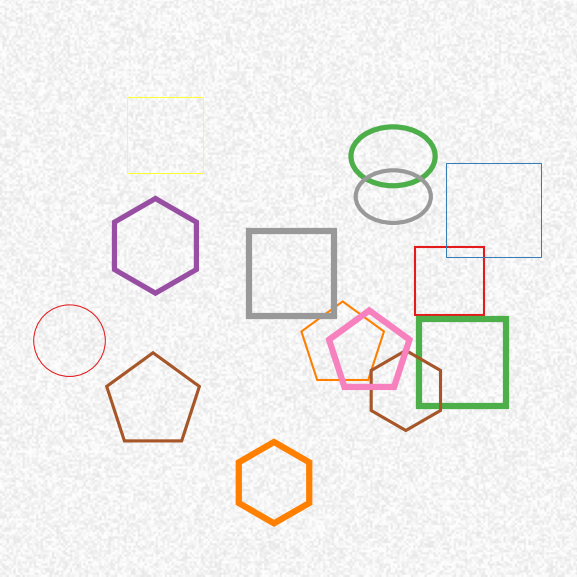[{"shape": "square", "thickness": 1, "radius": 0.3, "center": [0.779, 0.513]}, {"shape": "circle", "thickness": 0.5, "radius": 0.31, "center": [0.12, 0.409]}, {"shape": "square", "thickness": 0.5, "radius": 0.41, "center": [0.855, 0.635]}, {"shape": "square", "thickness": 3, "radius": 0.38, "center": [0.801, 0.371]}, {"shape": "oval", "thickness": 2.5, "radius": 0.36, "center": [0.681, 0.728]}, {"shape": "hexagon", "thickness": 2.5, "radius": 0.41, "center": [0.269, 0.573]}, {"shape": "hexagon", "thickness": 3, "radius": 0.35, "center": [0.474, 0.163]}, {"shape": "pentagon", "thickness": 1, "radius": 0.38, "center": [0.593, 0.402]}, {"shape": "square", "thickness": 0.5, "radius": 0.33, "center": [0.286, 0.766]}, {"shape": "hexagon", "thickness": 1.5, "radius": 0.35, "center": [0.703, 0.323]}, {"shape": "pentagon", "thickness": 1.5, "radius": 0.42, "center": [0.265, 0.304]}, {"shape": "pentagon", "thickness": 3, "radius": 0.37, "center": [0.639, 0.388]}, {"shape": "square", "thickness": 3, "radius": 0.37, "center": [0.505, 0.525]}, {"shape": "oval", "thickness": 2, "radius": 0.33, "center": [0.681, 0.659]}]